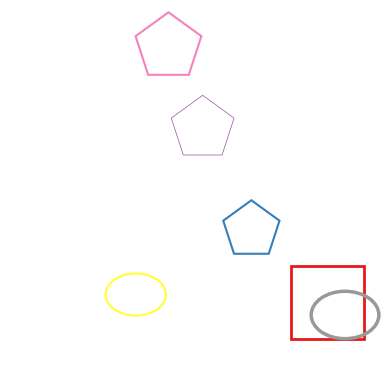[{"shape": "square", "thickness": 2, "radius": 0.47, "center": [0.851, 0.214]}, {"shape": "pentagon", "thickness": 1.5, "radius": 0.38, "center": [0.653, 0.403]}, {"shape": "pentagon", "thickness": 0.5, "radius": 0.43, "center": [0.526, 0.667]}, {"shape": "oval", "thickness": 1.5, "radius": 0.39, "center": [0.353, 0.235]}, {"shape": "pentagon", "thickness": 1.5, "radius": 0.45, "center": [0.438, 0.878]}, {"shape": "oval", "thickness": 2.5, "radius": 0.44, "center": [0.896, 0.182]}]